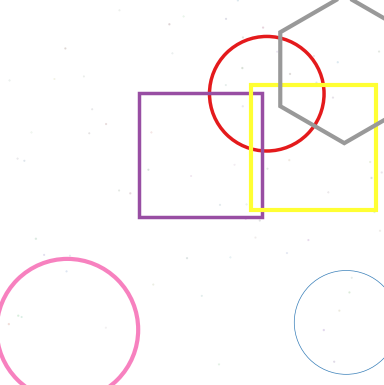[{"shape": "circle", "thickness": 2.5, "radius": 0.74, "center": [0.693, 0.757]}, {"shape": "circle", "thickness": 0.5, "radius": 0.67, "center": [0.899, 0.163]}, {"shape": "square", "thickness": 2.5, "radius": 0.8, "center": [0.52, 0.598]}, {"shape": "square", "thickness": 3, "radius": 0.81, "center": [0.814, 0.616]}, {"shape": "circle", "thickness": 3, "radius": 0.92, "center": [0.175, 0.144]}, {"shape": "hexagon", "thickness": 3, "radius": 0.96, "center": [0.894, 0.82]}]